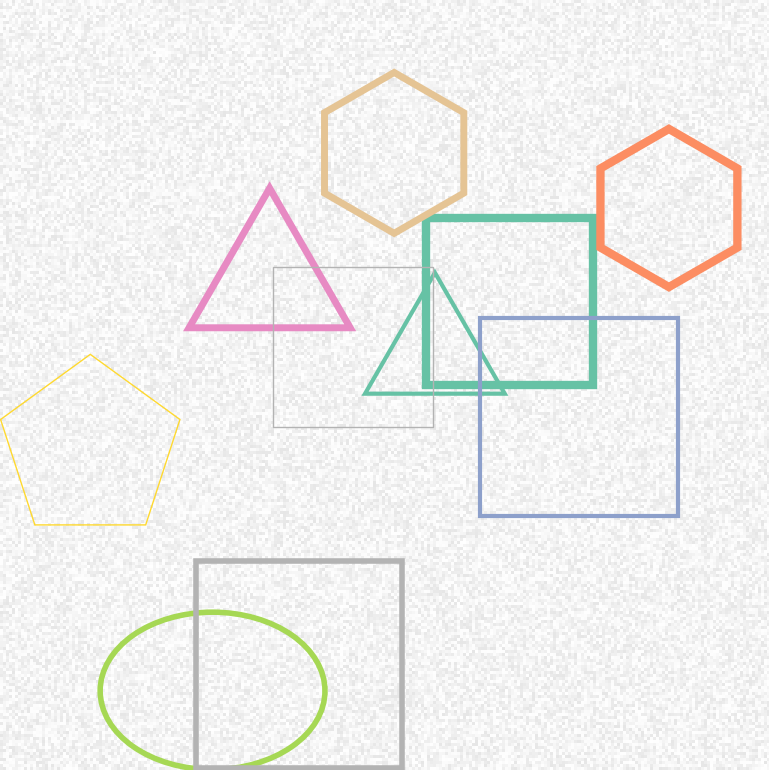[{"shape": "square", "thickness": 3, "radius": 0.54, "center": [0.661, 0.609]}, {"shape": "triangle", "thickness": 1.5, "radius": 0.52, "center": [0.565, 0.541]}, {"shape": "hexagon", "thickness": 3, "radius": 0.51, "center": [0.869, 0.73]}, {"shape": "square", "thickness": 1.5, "radius": 0.64, "center": [0.752, 0.458]}, {"shape": "triangle", "thickness": 2.5, "radius": 0.6, "center": [0.35, 0.635]}, {"shape": "oval", "thickness": 2, "radius": 0.73, "center": [0.276, 0.103]}, {"shape": "pentagon", "thickness": 0.5, "radius": 0.61, "center": [0.117, 0.417]}, {"shape": "hexagon", "thickness": 2.5, "radius": 0.52, "center": [0.512, 0.801]}, {"shape": "square", "thickness": 2, "radius": 0.67, "center": [0.388, 0.137]}, {"shape": "square", "thickness": 0.5, "radius": 0.52, "center": [0.458, 0.549]}]